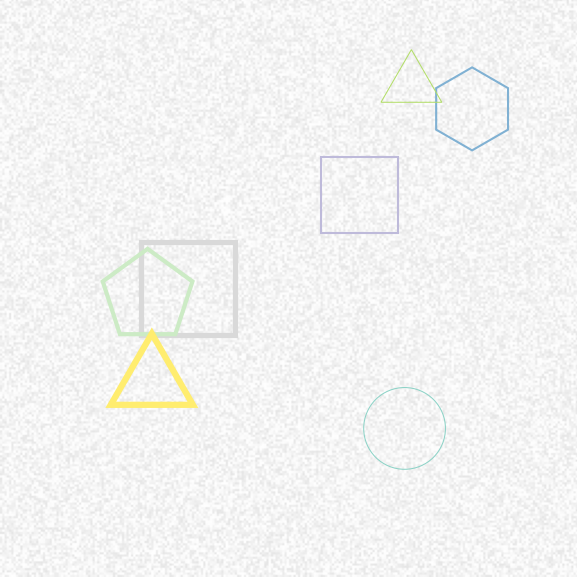[{"shape": "circle", "thickness": 0.5, "radius": 0.35, "center": [0.701, 0.257]}, {"shape": "square", "thickness": 1, "radius": 0.33, "center": [0.623, 0.662]}, {"shape": "hexagon", "thickness": 1, "radius": 0.36, "center": [0.817, 0.811]}, {"shape": "triangle", "thickness": 0.5, "radius": 0.3, "center": [0.712, 0.852]}, {"shape": "square", "thickness": 2.5, "radius": 0.4, "center": [0.325, 0.5]}, {"shape": "pentagon", "thickness": 2, "radius": 0.41, "center": [0.256, 0.487]}, {"shape": "triangle", "thickness": 3, "radius": 0.41, "center": [0.263, 0.339]}]